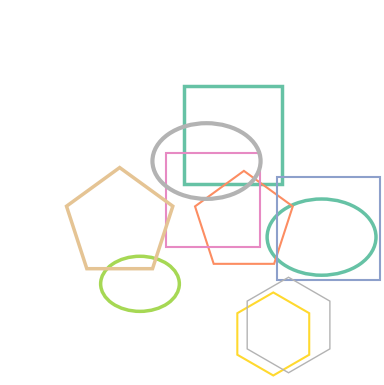[{"shape": "square", "thickness": 2.5, "radius": 0.64, "center": [0.605, 0.65]}, {"shape": "oval", "thickness": 2.5, "radius": 0.71, "center": [0.835, 0.384]}, {"shape": "pentagon", "thickness": 1.5, "radius": 0.67, "center": [0.634, 0.423]}, {"shape": "square", "thickness": 1.5, "radius": 0.67, "center": [0.854, 0.408]}, {"shape": "square", "thickness": 1.5, "radius": 0.61, "center": [0.554, 0.48]}, {"shape": "oval", "thickness": 2.5, "radius": 0.51, "center": [0.364, 0.263]}, {"shape": "hexagon", "thickness": 1.5, "radius": 0.54, "center": [0.71, 0.133]}, {"shape": "pentagon", "thickness": 2.5, "radius": 0.73, "center": [0.311, 0.42]}, {"shape": "oval", "thickness": 3, "radius": 0.7, "center": [0.536, 0.582]}, {"shape": "hexagon", "thickness": 1, "radius": 0.62, "center": [0.749, 0.156]}]